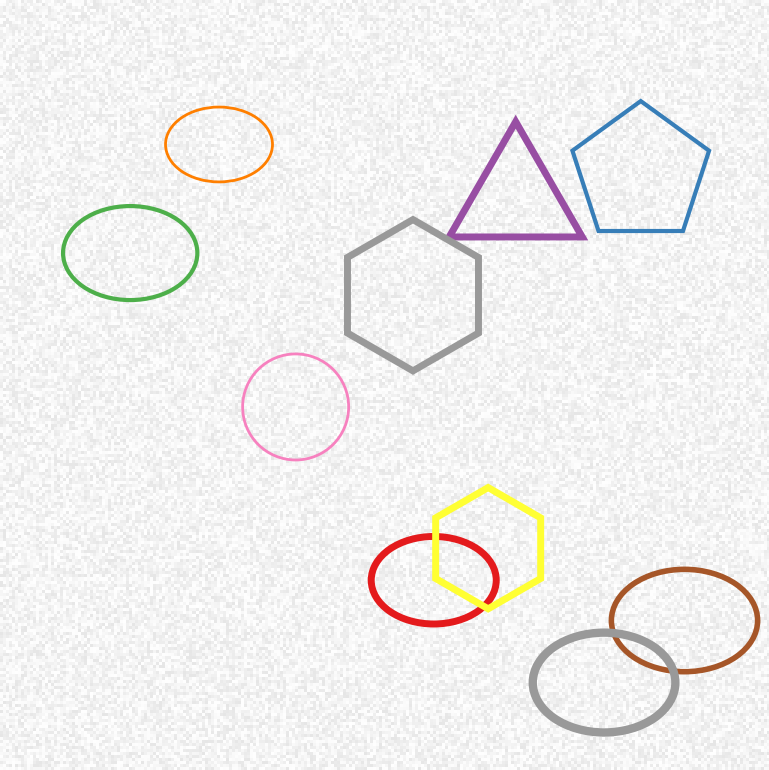[{"shape": "oval", "thickness": 2.5, "radius": 0.41, "center": [0.563, 0.246]}, {"shape": "pentagon", "thickness": 1.5, "radius": 0.47, "center": [0.832, 0.775]}, {"shape": "oval", "thickness": 1.5, "radius": 0.44, "center": [0.169, 0.671]}, {"shape": "triangle", "thickness": 2.5, "radius": 0.5, "center": [0.67, 0.742]}, {"shape": "oval", "thickness": 1, "radius": 0.35, "center": [0.284, 0.812]}, {"shape": "hexagon", "thickness": 2.5, "radius": 0.39, "center": [0.634, 0.288]}, {"shape": "oval", "thickness": 2, "radius": 0.47, "center": [0.889, 0.194]}, {"shape": "circle", "thickness": 1, "radius": 0.34, "center": [0.384, 0.471]}, {"shape": "hexagon", "thickness": 2.5, "radius": 0.49, "center": [0.536, 0.617]}, {"shape": "oval", "thickness": 3, "radius": 0.46, "center": [0.785, 0.114]}]